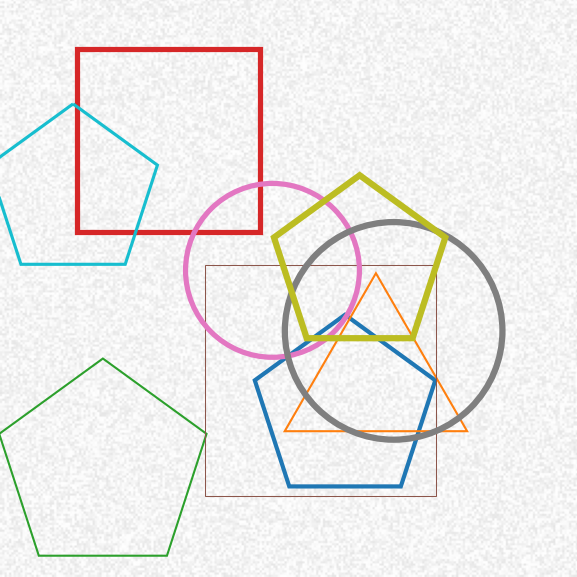[{"shape": "pentagon", "thickness": 2, "radius": 0.82, "center": [0.597, 0.29]}, {"shape": "triangle", "thickness": 1, "radius": 0.91, "center": [0.651, 0.344]}, {"shape": "pentagon", "thickness": 1, "radius": 0.94, "center": [0.178, 0.19]}, {"shape": "square", "thickness": 2.5, "radius": 0.79, "center": [0.292, 0.756]}, {"shape": "square", "thickness": 0.5, "radius": 1.0, "center": [0.556, 0.341]}, {"shape": "circle", "thickness": 2.5, "radius": 0.75, "center": [0.472, 0.531]}, {"shape": "circle", "thickness": 3, "radius": 0.94, "center": [0.682, 0.426]}, {"shape": "pentagon", "thickness": 3, "radius": 0.78, "center": [0.623, 0.54]}, {"shape": "pentagon", "thickness": 1.5, "radius": 0.77, "center": [0.127, 0.666]}]